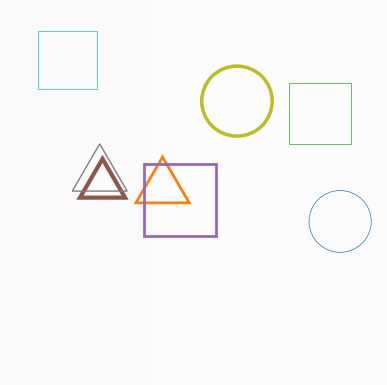[{"shape": "circle", "thickness": 0.5, "radius": 0.4, "center": [0.878, 0.425]}, {"shape": "triangle", "thickness": 2, "radius": 0.4, "center": [0.42, 0.513]}, {"shape": "square", "thickness": 0.5, "radius": 0.4, "center": [0.825, 0.705]}, {"shape": "square", "thickness": 2, "radius": 0.46, "center": [0.463, 0.481]}, {"shape": "triangle", "thickness": 3, "radius": 0.34, "center": [0.265, 0.52]}, {"shape": "triangle", "thickness": 1, "radius": 0.41, "center": [0.257, 0.545]}, {"shape": "circle", "thickness": 2.5, "radius": 0.45, "center": [0.612, 0.737]}, {"shape": "square", "thickness": 0.5, "radius": 0.38, "center": [0.173, 0.845]}]